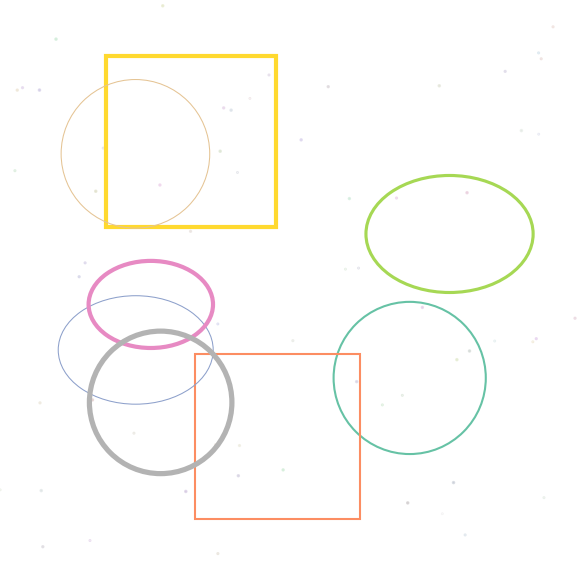[{"shape": "circle", "thickness": 1, "radius": 0.66, "center": [0.709, 0.345]}, {"shape": "square", "thickness": 1, "radius": 0.71, "center": [0.48, 0.243]}, {"shape": "oval", "thickness": 0.5, "radius": 0.67, "center": [0.235, 0.393]}, {"shape": "oval", "thickness": 2, "radius": 0.54, "center": [0.261, 0.472]}, {"shape": "oval", "thickness": 1.5, "radius": 0.72, "center": [0.778, 0.594]}, {"shape": "square", "thickness": 2, "radius": 0.74, "center": [0.331, 0.754]}, {"shape": "circle", "thickness": 0.5, "radius": 0.64, "center": [0.234, 0.733]}, {"shape": "circle", "thickness": 2.5, "radius": 0.62, "center": [0.278, 0.302]}]